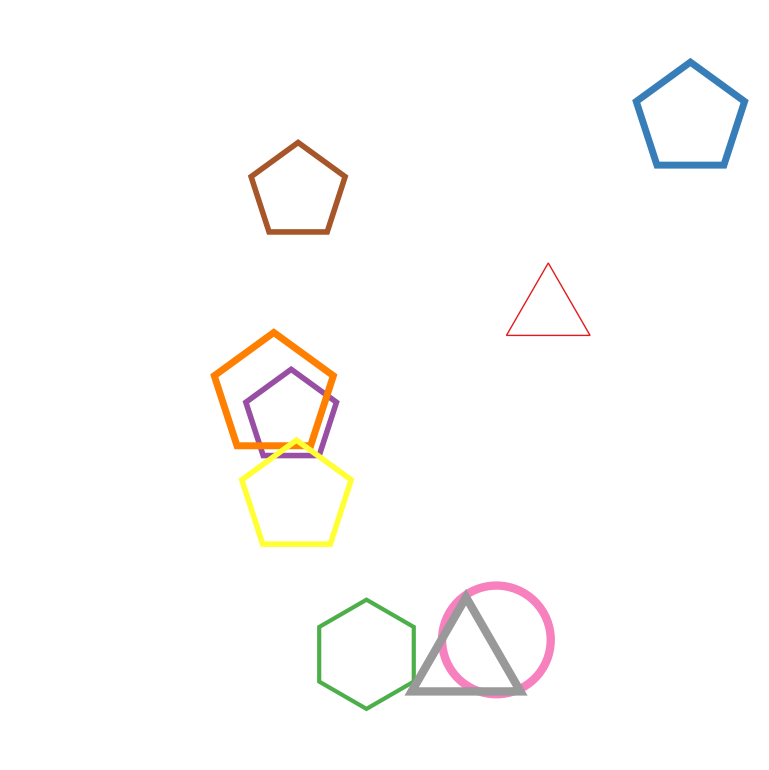[{"shape": "triangle", "thickness": 0.5, "radius": 0.31, "center": [0.712, 0.596]}, {"shape": "pentagon", "thickness": 2.5, "radius": 0.37, "center": [0.897, 0.845]}, {"shape": "hexagon", "thickness": 1.5, "radius": 0.35, "center": [0.476, 0.15]}, {"shape": "pentagon", "thickness": 2, "radius": 0.31, "center": [0.378, 0.458]}, {"shape": "pentagon", "thickness": 2.5, "radius": 0.41, "center": [0.356, 0.487]}, {"shape": "pentagon", "thickness": 2, "radius": 0.37, "center": [0.385, 0.354]}, {"shape": "pentagon", "thickness": 2, "radius": 0.32, "center": [0.387, 0.751]}, {"shape": "circle", "thickness": 3, "radius": 0.35, "center": [0.645, 0.169]}, {"shape": "triangle", "thickness": 3, "radius": 0.41, "center": [0.605, 0.143]}]